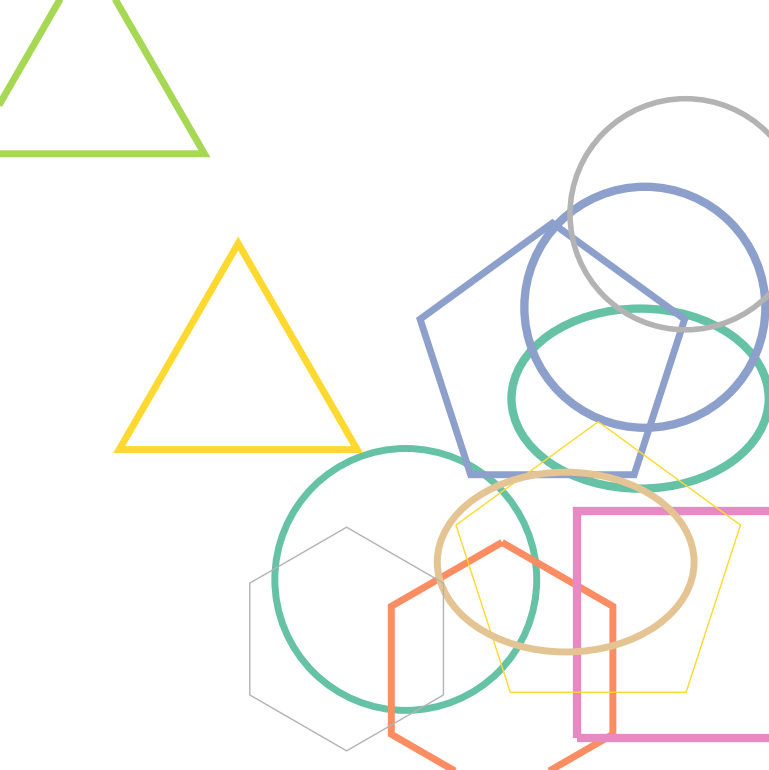[{"shape": "oval", "thickness": 3, "radius": 0.84, "center": [0.831, 0.482]}, {"shape": "circle", "thickness": 2.5, "radius": 0.85, "center": [0.527, 0.247]}, {"shape": "hexagon", "thickness": 2.5, "radius": 0.83, "center": [0.652, 0.129]}, {"shape": "circle", "thickness": 3, "radius": 0.78, "center": [0.837, 0.601]}, {"shape": "pentagon", "thickness": 2.5, "radius": 0.9, "center": [0.717, 0.53]}, {"shape": "square", "thickness": 3, "radius": 0.74, "center": [0.897, 0.189]}, {"shape": "triangle", "thickness": 2.5, "radius": 0.88, "center": [0.114, 0.888]}, {"shape": "triangle", "thickness": 2.5, "radius": 0.89, "center": [0.309, 0.505]}, {"shape": "pentagon", "thickness": 0.5, "radius": 0.97, "center": [0.777, 0.258]}, {"shape": "oval", "thickness": 2.5, "radius": 0.83, "center": [0.735, 0.27]}, {"shape": "hexagon", "thickness": 0.5, "radius": 0.73, "center": [0.45, 0.17]}, {"shape": "circle", "thickness": 2, "radius": 0.75, "center": [0.89, 0.722]}]